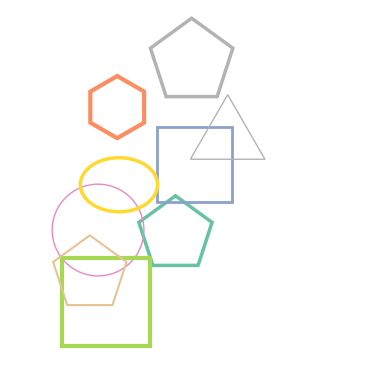[{"shape": "pentagon", "thickness": 2.5, "radius": 0.5, "center": [0.456, 0.392]}, {"shape": "hexagon", "thickness": 3, "radius": 0.4, "center": [0.304, 0.722]}, {"shape": "square", "thickness": 2, "radius": 0.49, "center": [0.505, 0.573]}, {"shape": "circle", "thickness": 1, "radius": 0.6, "center": [0.255, 0.402]}, {"shape": "square", "thickness": 3, "radius": 0.57, "center": [0.275, 0.215]}, {"shape": "oval", "thickness": 2.5, "radius": 0.5, "center": [0.309, 0.52]}, {"shape": "pentagon", "thickness": 1.5, "radius": 0.5, "center": [0.233, 0.289]}, {"shape": "pentagon", "thickness": 2.5, "radius": 0.56, "center": [0.498, 0.84]}, {"shape": "triangle", "thickness": 1, "radius": 0.56, "center": [0.591, 0.642]}]